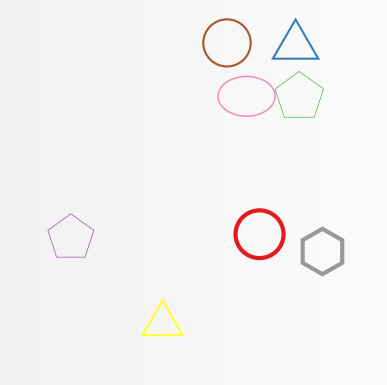[{"shape": "circle", "thickness": 3, "radius": 0.31, "center": [0.67, 0.392]}, {"shape": "triangle", "thickness": 1.5, "radius": 0.34, "center": [0.763, 0.882]}, {"shape": "pentagon", "thickness": 0.5, "radius": 0.33, "center": [0.772, 0.749]}, {"shape": "pentagon", "thickness": 0.5, "radius": 0.31, "center": [0.183, 0.382]}, {"shape": "triangle", "thickness": 1.5, "radius": 0.3, "center": [0.42, 0.159]}, {"shape": "circle", "thickness": 1.5, "radius": 0.31, "center": [0.586, 0.889]}, {"shape": "oval", "thickness": 1, "radius": 0.37, "center": [0.636, 0.75]}, {"shape": "hexagon", "thickness": 3, "radius": 0.29, "center": [0.832, 0.347]}]